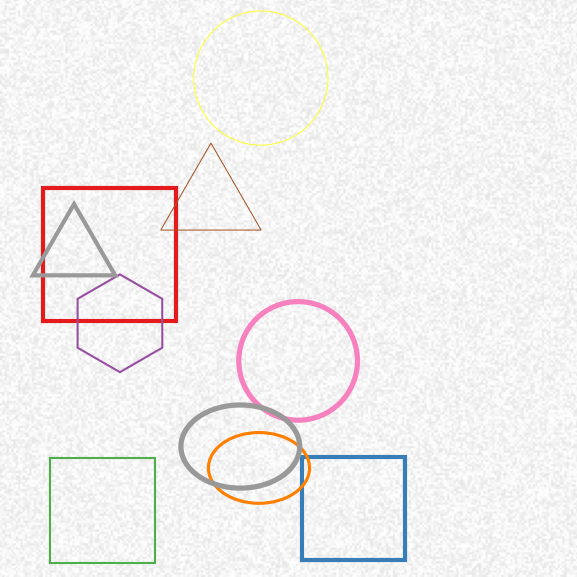[{"shape": "square", "thickness": 2, "radius": 0.58, "center": [0.19, 0.558]}, {"shape": "square", "thickness": 2, "radius": 0.45, "center": [0.612, 0.119]}, {"shape": "square", "thickness": 1, "radius": 0.45, "center": [0.177, 0.115]}, {"shape": "hexagon", "thickness": 1, "radius": 0.42, "center": [0.208, 0.439]}, {"shape": "oval", "thickness": 1.5, "radius": 0.44, "center": [0.448, 0.189]}, {"shape": "circle", "thickness": 0.5, "radius": 0.58, "center": [0.452, 0.864]}, {"shape": "triangle", "thickness": 0.5, "radius": 0.5, "center": [0.365, 0.651]}, {"shape": "circle", "thickness": 2.5, "radius": 0.51, "center": [0.516, 0.374]}, {"shape": "oval", "thickness": 2.5, "radius": 0.51, "center": [0.416, 0.226]}, {"shape": "triangle", "thickness": 2, "radius": 0.41, "center": [0.128, 0.563]}]